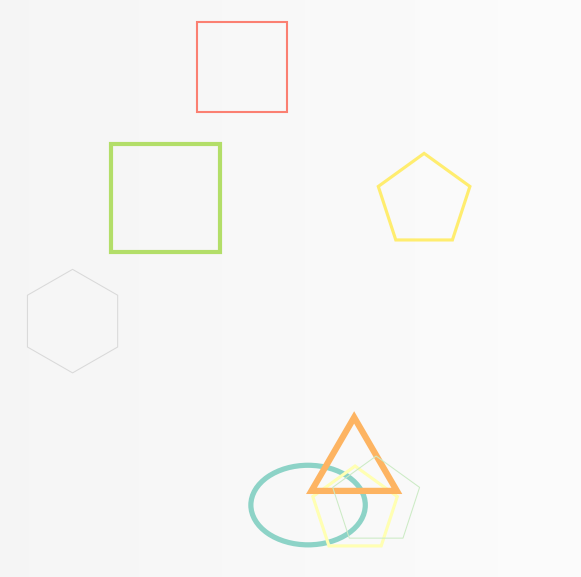[{"shape": "oval", "thickness": 2.5, "radius": 0.49, "center": [0.53, 0.125]}, {"shape": "pentagon", "thickness": 1.5, "radius": 0.38, "center": [0.611, 0.116]}, {"shape": "square", "thickness": 1, "radius": 0.39, "center": [0.416, 0.883]}, {"shape": "triangle", "thickness": 3, "radius": 0.42, "center": [0.609, 0.192]}, {"shape": "square", "thickness": 2, "radius": 0.47, "center": [0.285, 0.657]}, {"shape": "hexagon", "thickness": 0.5, "radius": 0.45, "center": [0.125, 0.443]}, {"shape": "pentagon", "thickness": 0.5, "radius": 0.39, "center": [0.647, 0.131]}, {"shape": "pentagon", "thickness": 1.5, "radius": 0.41, "center": [0.73, 0.651]}]